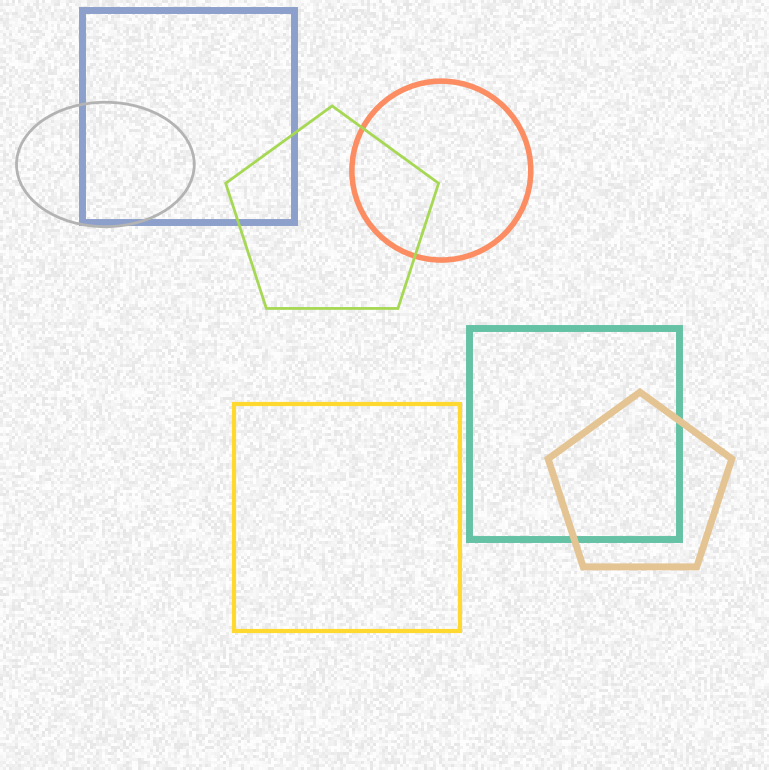[{"shape": "square", "thickness": 2.5, "radius": 0.68, "center": [0.745, 0.437]}, {"shape": "circle", "thickness": 2, "radius": 0.58, "center": [0.573, 0.778]}, {"shape": "square", "thickness": 2.5, "radius": 0.69, "center": [0.244, 0.85]}, {"shape": "pentagon", "thickness": 1, "radius": 0.73, "center": [0.431, 0.717]}, {"shape": "square", "thickness": 1.5, "radius": 0.73, "center": [0.451, 0.328]}, {"shape": "pentagon", "thickness": 2.5, "radius": 0.63, "center": [0.831, 0.365]}, {"shape": "oval", "thickness": 1, "radius": 0.58, "center": [0.137, 0.786]}]